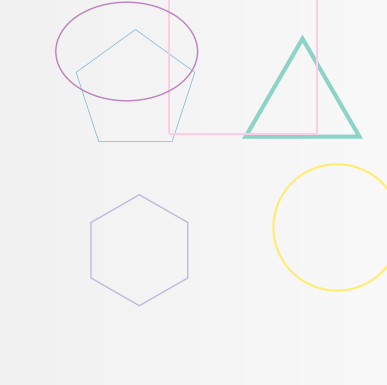[{"shape": "triangle", "thickness": 3, "radius": 0.85, "center": [0.781, 0.73]}, {"shape": "hexagon", "thickness": 1, "radius": 0.72, "center": [0.36, 0.35]}, {"shape": "pentagon", "thickness": 0.5, "radius": 0.81, "center": [0.35, 0.762]}, {"shape": "square", "thickness": 1.5, "radius": 0.96, "center": [0.627, 0.845]}, {"shape": "oval", "thickness": 1, "radius": 0.91, "center": [0.327, 0.866]}, {"shape": "circle", "thickness": 1.5, "radius": 0.82, "center": [0.87, 0.409]}]